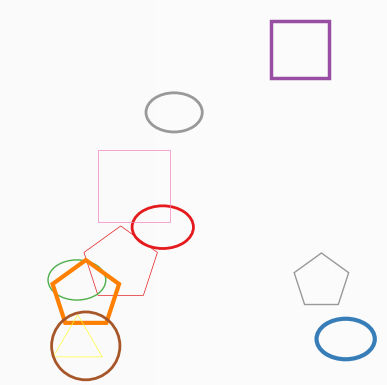[{"shape": "oval", "thickness": 2, "radius": 0.4, "center": [0.42, 0.41]}, {"shape": "pentagon", "thickness": 0.5, "radius": 0.5, "center": [0.311, 0.313]}, {"shape": "oval", "thickness": 3, "radius": 0.38, "center": [0.892, 0.119]}, {"shape": "oval", "thickness": 1, "radius": 0.37, "center": [0.198, 0.273]}, {"shape": "square", "thickness": 2.5, "radius": 0.37, "center": [0.774, 0.872]}, {"shape": "pentagon", "thickness": 3, "radius": 0.45, "center": [0.221, 0.234]}, {"shape": "triangle", "thickness": 0.5, "radius": 0.37, "center": [0.201, 0.11]}, {"shape": "circle", "thickness": 2, "radius": 0.44, "center": [0.221, 0.102]}, {"shape": "square", "thickness": 0.5, "radius": 0.46, "center": [0.345, 0.516]}, {"shape": "pentagon", "thickness": 1, "radius": 0.37, "center": [0.829, 0.269]}, {"shape": "oval", "thickness": 2, "radius": 0.36, "center": [0.449, 0.708]}]